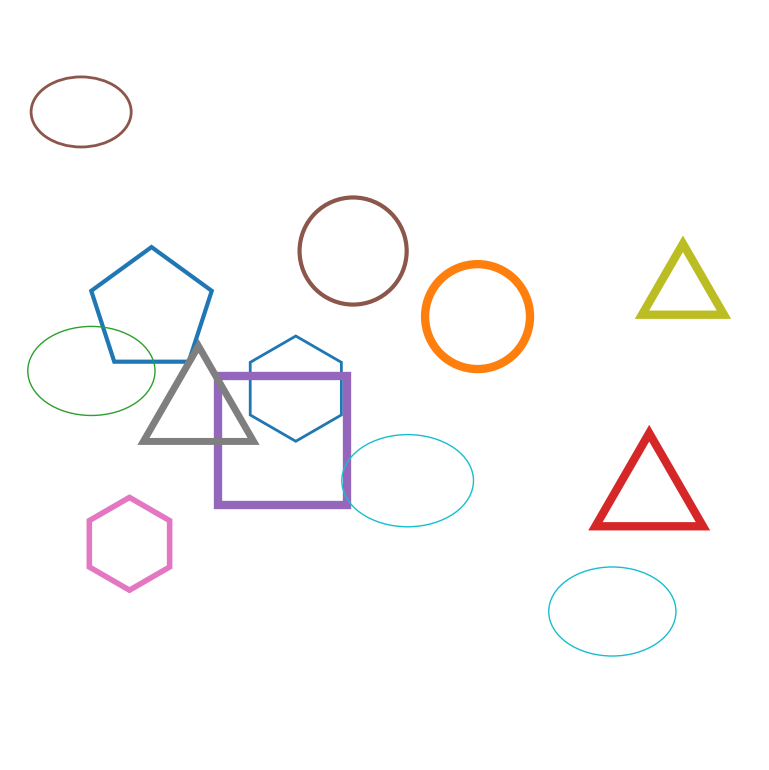[{"shape": "hexagon", "thickness": 1, "radius": 0.34, "center": [0.384, 0.495]}, {"shape": "pentagon", "thickness": 1.5, "radius": 0.41, "center": [0.197, 0.597]}, {"shape": "circle", "thickness": 3, "radius": 0.34, "center": [0.62, 0.589]}, {"shape": "oval", "thickness": 0.5, "radius": 0.41, "center": [0.119, 0.518]}, {"shape": "triangle", "thickness": 3, "radius": 0.4, "center": [0.843, 0.357]}, {"shape": "square", "thickness": 3, "radius": 0.42, "center": [0.367, 0.428]}, {"shape": "oval", "thickness": 1, "radius": 0.33, "center": [0.105, 0.855]}, {"shape": "circle", "thickness": 1.5, "radius": 0.35, "center": [0.459, 0.674]}, {"shape": "hexagon", "thickness": 2, "radius": 0.3, "center": [0.168, 0.294]}, {"shape": "triangle", "thickness": 2.5, "radius": 0.41, "center": [0.258, 0.468]}, {"shape": "triangle", "thickness": 3, "radius": 0.31, "center": [0.887, 0.622]}, {"shape": "oval", "thickness": 0.5, "radius": 0.43, "center": [0.529, 0.376]}, {"shape": "oval", "thickness": 0.5, "radius": 0.41, "center": [0.795, 0.206]}]